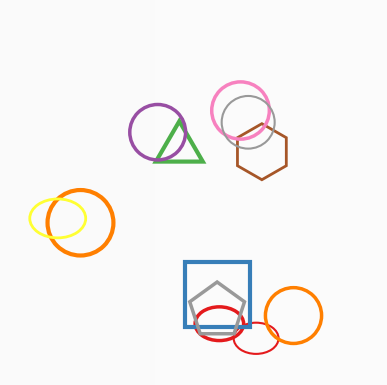[{"shape": "oval", "thickness": 1.5, "radius": 0.29, "center": [0.661, 0.121]}, {"shape": "oval", "thickness": 2.5, "radius": 0.31, "center": [0.566, 0.159]}, {"shape": "square", "thickness": 3, "radius": 0.42, "center": [0.56, 0.236]}, {"shape": "triangle", "thickness": 3, "radius": 0.35, "center": [0.463, 0.615]}, {"shape": "circle", "thickness": 2.5, "radius": 0.36, "center": [0.407, 0.657]}, {"shape": "circle", "thickness": 3, "radius": 0.43, "center": [0.208, 0.421]}, {"shape": "circle", "thickness": 2.5, "radius": 0.36, "center": [0.757, 0.18]}, {"shape": "oval", "thickness": 2, "radius": 0.36, "center": [0.149, 0.433]}, {"shape": "hexagon", "thickness": 2, "radius": 0.36, "center": [0.676, 0.606]}, {"shape": "circle", "thickness": 2.5, "radius": 0.37, "center": [0.621, 0.713]}, {"shape": "pentagon", "thickness": 2.5, "radius": 0.37, "center": [0.56, 0.193]}, {"shape": "circle", "thickness": 1.5, "radius": 0.34, "center": [0.64, 0.682]}]